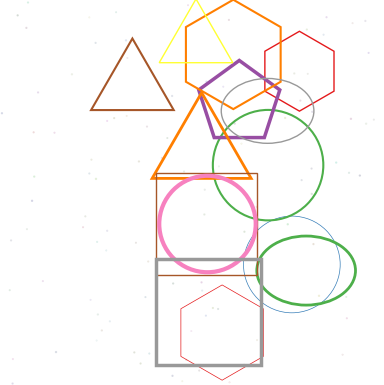[{"shape": "hexagon", "thickness": 1, "radius": 0.52, "center": [0.778, 0.815]}, {"shape": "hexagon", "thickness": 0.5, "radius": 0.62, "center": [0.577, 0.136]}, {"shape": "circle", "thickness": 0.5, "radius": 0.63, "center": [0.758, 0.313]}, {"shape": "circle", "thickness": 1.5, "radius": 0.72, "center": [0.696, 0.571]}, {"shape": "oval", "thickness": 2, "radius": 0.64, "center": [0.795, 0.297]}, {"shape": "pentagon", "thickness": 2.5, "radius": 0.55, "center": [0.622, 0.732]}, {"shape": "triangle", "thickness": 2, "radius": 0.74, "center": [0.524, 0.611]}, {"shape": "hexagon", "thickness": 1.5, "radius": 0.71, "center": [0.606, 0.859]}, {"shape": "triangle", "thickness": 1, "radius": 0.55, "center": [0.509, 0.892]}, {"shape": "triangle", "thickness": 1.5, "radius": 0.62, "center": [0.344, 0.776]}, {"shape": "square", "thickness": 1, "radius": 0.66, "center": [0.536, 0.418]}, {"shape": "circle", "thickness": 3, "radius": 0.63, "center": [0.539, 0.418]}, {"shape": "square", "thickness": 2.5, "radius": 0.68, "center": [0.541, 0.19]}, {"shape": "oval", "thickness": 1, "radius": 0.6, "center": [0.695, 0.712]}]